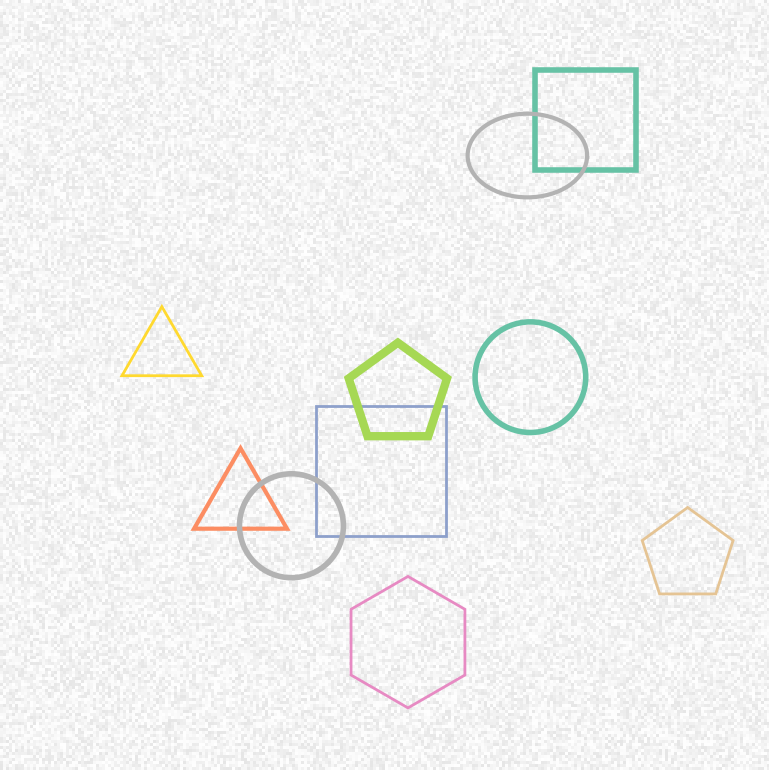[{"shape": "circle", "thickness": 2, "radius": 0.36, "center": [0.689, 0.51]}, {"shape": "square", "thickness": 2, "radius": 0.33, "center": [0.76, 0.844]}, {"shape": "triangle", "thickness": 1.5, "radius": 0.35, "center": [0.312, 0.348]}, {"shape": "square", "thickness": 1, "radius": 0.42, "center": [0.495, 0.388]}, {"shape": "hexagon", "thickness": 1, "radius": 0.43, "center": [0.53, 0.166]}, {"shape": "pentagon", "thickness": 3, "radius": 0.34, "center": [0.517, 0.488]}, {"shape": "triangle", "thickness": 1, "radius": 0.3, "center": [0.21, 0.542]}, {"shape": "pentagon", "thickness": 1, "radius": 0.31, "center": [0.893, 0.279]}, {"shape": "circle", "thickness": 2, "radius": 0.34, "center": [0.379, 0.317]}, {"shape": "oval", "thickness": 1.5, "radius": 0.39, "center": [0.685, 0.798]}]